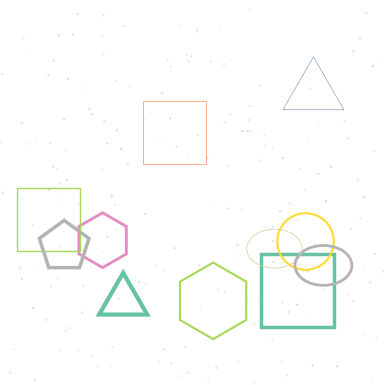[{"shape": "triangle", "thickness": 3, "radius": 0.36, "center": [0.32, 0.219]}, {"shape": "square", "thickness": 2.5, "radius": 0.47, "center": [0.773, 0.245]}, {"shape": "square", "thickness": 0.5, "radius": 0.41, "center": [0.452, 0.655]}, {"shape": "triangle", "thickness": 0.5, "radius": 0.46, "center": [0.814, 0.761]}, {"shape": "hexagon", "thickness": 2, "radius": 0.36, "center": [0.267, 0.376]}, {"shape": "square", "thickness": 1, "radius": 0.41, "center": [0.125, 0.43]}, {"shape": "hexagon", "thickness": 1.5, "radius": 0.5, "center": [0.554, 0.219]}, {"shape": "circle", "thickness": 1.5, "radius": 0.37, "center": [0.794, 0.373]}, {"shape": "oval", "thickness": 0.5, "radius": 0.36, "center": [0.713, 0.354]}, {"shape": "pentagon", "thickness": 2.5, "radius": 0.34, "center": [0.167, 0.36]}, {"shape": "oval", "thickness": 2, "radius": 0.37, "center": [0.84, 0.311]}]